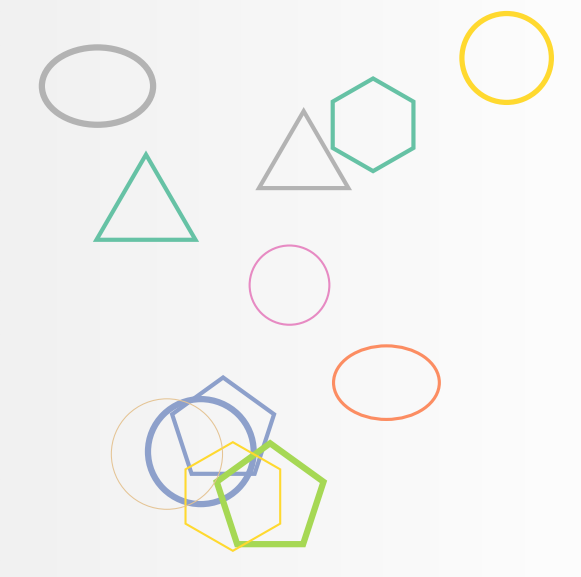[{"shape": "hexagon", "thickness": 2, "radius": 0.4, "center": [0.642, 0.783]}, {"shape": "triangle", "thickness": 2, "radius": 0.49, "center": [0.251, 0.633]}, {"shape": "oval", "thickness": 1.5, "radius": 0.46, "center": [0.665, 0.337]}, {"shape": "circle", "thickness": 3, "radius": 0.45, "center": [0.346, 0.217]}, {"shape": "pentagon", "thickness": 2, "radius": 0.46, "center": [0.384, 0.253]}, {"shape": "circle", "thickness": 1, "radius": 0.34, "center": [0.498, 0.505]}, {"shape": "pentagon", "thickness": 3, "radius": 0.48, "center": [0.465, 0.135]}, {"shape": "hexagon", "thickness": 1, "radius": 0.47, "center": [0.401, 0.139]}, {"shape": "circle", "thickness": 2.5, "radius": 0.38, "center": [0.872, 0.899]}, {"shape": "circle", "thickness": 0.5, "radius": 0.48, "center": [0.287, 0.213]}, {"shape": "oval", "thickness": 3, "radius": 0.48, "center": [0.168, 0.85]}, {"shape": "triangle", "thickness": 2, "radius": 0.44, "center": [0.522, 0.718]}]